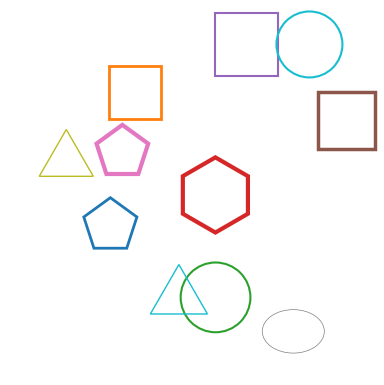[{"shape": "pentagon", "thickness": 2, "radius": 0.36, "center": [0.287, 0.414]}, {"shape": "square", "thickness": 2, "radius": 0.34, "center": [0.351, 0.76]}, {"shape": "circle", "thickness": 1.5, "radius": 0.45, "center": [0.56, 0.228]}, {"shape": "hexagon", "thickness": 3, "radius": 0.49, "center": [0.559, 0.494]}, {"shape": "square", "thickness": 1.5, "radius": 0.41, "center": [0.641, 0.885]}, {"shape": "square", "thickness": 2.5, "radius": 0.37, "center": [0.899, 0.687]}, {"shape": "pentagon", "thickness": 3, "radius": 0.35, "center": [0.318, 0.605]}, {"shape": "oval", "thickness": 0.5, "radius": 0.4, "center": [0.762, 0.139]}, {"shape": "triangle", "thickness": 1, "radius": 0.41, "center": [0.172, 0.583]}, {"shape": "circle", "thickness": 1.5, "radius": 0.43, "center": [0.804, 0.885]}, {"shape": "triangle", "thickness": 1, "radius": 0.43, "center": [0.465, 0.227]}]